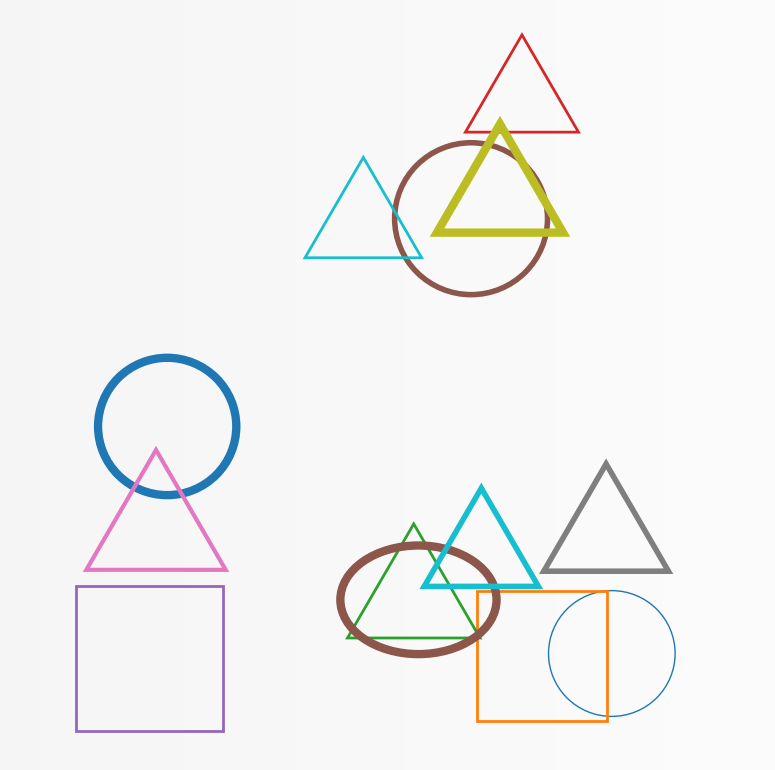[{"shape": "circle", "thickness": 3, "radius": 0.45, "center": [0.216, 0.446]}, {"shape": "circle", "thickness": 0.5, "radius": 0.41, "center": [0.789, 0.151]}, {"shape": "square", "thickness": 1, "radius": 0.42, "center": [0.699, 0.148]}, {"shape": "triangle", "thickness": 1, "radius": 0.49, "center": [0.534, 0.221]}, {"shape": "triangle", "thickness": 1, "radius": 0.42, "center": [0.673, 0.87]}, {"shape": "square", "thickness": 1, "radius": 0.47, "center": [0.193, 0.145]}, {"shape": "oval", "thickness": 3, "radius": 0.5, "center": [0.54, 0.221]}, {"shape": "circle", "thickness": 2, "radius": 0.49, "center": [0.608, 0.716]}, {"shape": "triangle", "thickness": 1.5, "radius": 0.52, "center": [0.201, 0.312]}, {"shape": "triangle", "thickness": 2, "radius": 0.46, "center": [0.782, 0.305]}, {"shape": "triangle", "thickness": 3, "radius": 0.47, "center": [0.645, 0.745]}, {"shape": "triangle", "thickness": 2, "radius": 0.43, "center": [0.621, 0.281]}, {"shape": "triangle", "thickness": 1, "radius": 0.43, "center": [0.469, 0.709]}]